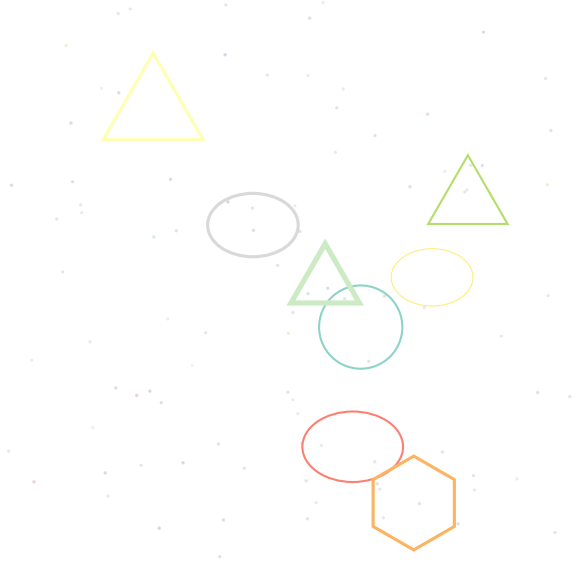[{"shape": "circle", "thickness": 1, "radius": 0.36, "center": [0.625, 0.433]}, {"shape": "triangle", "thickness": 1.5, "radius": 0.5, "center": [0.265, 0.807]}, {"shape": "oval", "thickness": 1, "radius": 0.44, "center": [0.611, 0.226]}, {"shape": "hexagon", "thickness": 1.5, "radius": 0.41, "center": [0.716, 0.128]}, {"shape": "triangle", "thickness": 1, "radius": 0.4, "center": [0.81, 0.651]}, {"shape": "oval", "thickness": 1.5, "radius": 0.39, "center": [0.438, 0.609]}, {"shape": "triangle", "thickness": 2.5, "radius": 0.34, "center": [0.563, 0.509]}, {"shape": "oval", "thickness": 0.5, "radius": 0.35, "center": [0.748, 0.519]}]